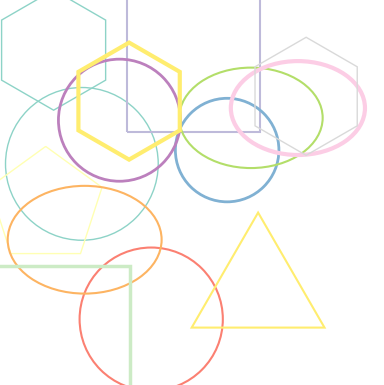[{"shape": "hexagon", "thickness": 1, "radius": 0.78, "center": [0.139, 0.87]}, {"shape": "circle", "thickness": 1, "radius": 0.99, "center": [0.213, 0.574]}, {"shape": "pentagon", "thickness": 1, "radius": 0.77, "center": [0.119, 0.466]}, {"shape": "square", "thickness": 1.5, "radius": 0.86, "center": [0.502, 0.831]}, {"shape": "circle", "thickness": 1.5, "radius": 0.93, "center": [0.393, 0.171]}, {"shape": "circle", "thickness": 2, "radius": 0.67, "center": [0.59, 0.61]}, {"shape": "oval", "thickness": 1.5, "radius": 1.0, "center": [0.22, 0.377]}, {"shape": "oval", "thickness": 1.5, "radius": 0.93, "center": [0.652, 0.694]}, {"shape": "oval", "thickness": 3, "radius": 0.87, "center": [0.774, 0.719]}, {"shape": "hexagon", "thickness": 1, "radius": 0.77, "center": [0.795, 0.75]}, {"shape": "circle", "thickness": 2, "radius": 0.79, "center": [0.31, 0.688]}, {"shape": "square", "thickness": 2.5, "radius": 0.94, "center": [0.149, 0.12]}, {"shape": "hexagon", "thickness": 3, "radius": 0.76, "center": [0.335, 0.737]}, {"shape": "triangle", "thickness": 1.5, "radius": 1.0, "center": [0.67, 0.249]}]